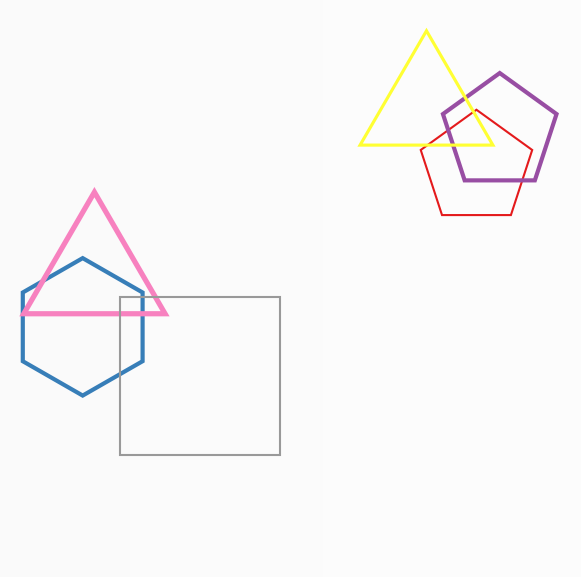[{"shape": "pentagon", "thickness": 1, "radius": 0.5, "center": [0.82, 0.708]}, {"shape": "hexagon", "thickness": 2, "radius": 0.59, "center": [0.142, 0.433]}, {"shape": "pentagon", "thickness": 2, "radius": 0.51, "center": [0.86, 0.77]}, {"shape": "triangle", "thickness": 1.5, "radius": 0.66, "center": [0.734, 0.814]}, {"shape": "triangle", "thickness": 2.5, "radius": 0.7, "center": [0.162, 0.526]}, {"shape": "square", "thickness": 1, "radius": 0.69, "center": [0.344, 0.348]}]